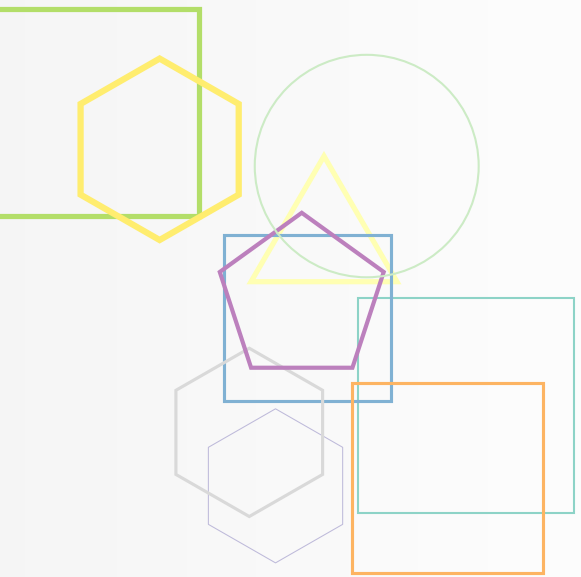[{"shape": "square", "thickness": 1, "radius": 0.93, "center": [0.802, 0.297]}, {"shape": "triangle", "thickness": 2.5, "radius": 0.72, "center": [0.557, 0.584]}, {"shape": "hexagon", "thickness": 0.5, "radius": 0.67, "center": [0.474, 0.158]}, {"shape": "square", "thickness": 1.5, "radius": 0.72, "center": [0.53, 0.449]}, {"shape": "square", "thickness": 1.5, "radius": 0.82, "center": [0.77, 0.171]}, {"shape": "square", "thickness": 2.5, "radius": 0.9, "center": [0.164, 0.804]}, {"shape": "hexagon", "thickness": 1.5, "radius": 0.73, "center": [0.429, 0.25]}, {"shape": "pentagon", "thickness": 2, "radius": 0.74, "center": [0.519, 0.482]}, {"shape": "circle", "thickness": 1, "radius": 0.96, "center": [0.631, 0.712]}, {"shape": "hexagon", "thickness": 3, "radius": 0.79, "center": [0.275, 0.741]}]